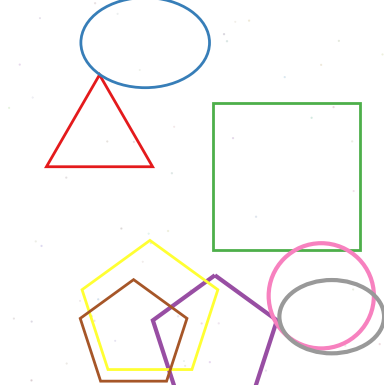[{"shape": "triangle", "thickness": 2, "radius": 0.8, "center": [0.258, 0.647]}, {"shape": "oval", "thickness": 2, "radius": 0.84, "center": [0.377, 0.889]}, {"shape": "square", "thickness": 2, "radius": 0.95, "center": [0.743, 0.541]}, {"shape": "pentagon", "thickness": 3, "radius": 0.85, "center": [0.558, 0.116]}, {"shape": "pentagon", "thickness": 2, "radius": 0.93, "center": [0.389, 0.19]}, {"shape": "pentagon", "thickness": 2, "radius": 0.73, "center": [0.347, 0.128]}, {"shape": "circle", "thickness": 3, "radius": 0.68, "center": [0.834, 0.232]}, {"shape": "oval", "thickness": 3, "radius": 0.68, "center": [0.862, 0.177]}]